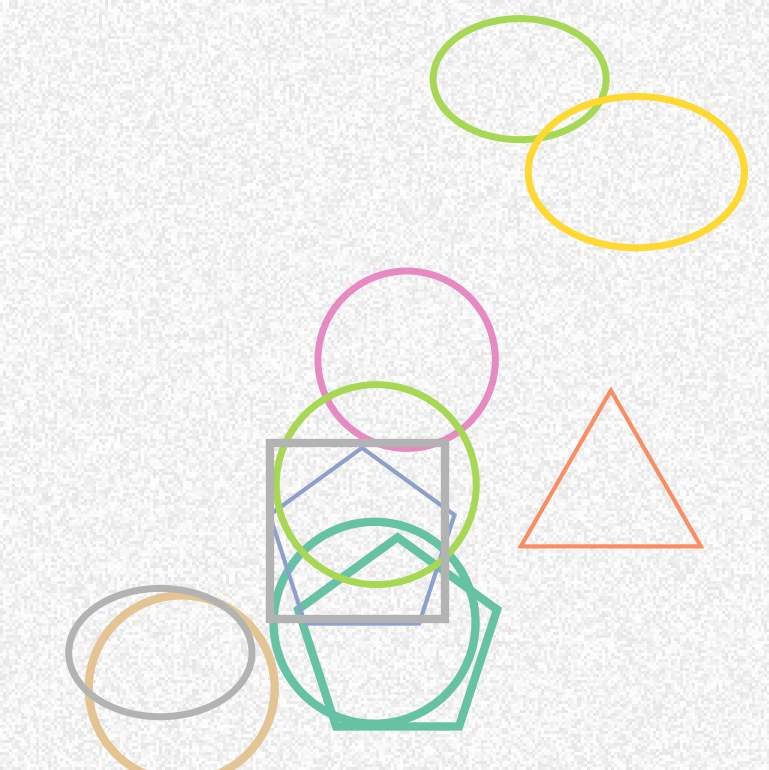[{"shape": "circle", "thickness": 3, "radius": 0.66, "center": [0.486, 0.191]}, {"shape": "pentagon", "thickness": 3, "radius": 0.68, "center": [0.516, 0.166]}, {"shape": "triangle", "thickness": 1.5, "radius": 0.67, "center": [0.793, 0.358]}, {"shape": "pentagon", "thickness": 1.5, "radius": 0.63, "center": [0.47, 0.292]}, {"shape": "circle", "thickness": 2.5, "radius": 0.58, "center": [0.528, 0.533]}, {"shape": "oval", "thickness": 2.5, "radius": 0.56, "center": [0.675, 0.897]}, {"shape": "circle", "thickness": 2.5, "radius": 0.65, "center": [0.489, 0.371]}, {"shape": "oval", "thickness": 2.5, "radius": 0.7, "center": [0.826, 0.776]}, {"shape": "circle", "thickness": 3, "radius": 0.6, "center": [0.236, 0.106]}, {"shape": "square", "thickness": 3, "radius": 0.57, "center": [0.464, 0.31]}, {"shape": "oval", "thickness": 2.5, "radius": 0.6, "center": [0.208, 0.152]}]